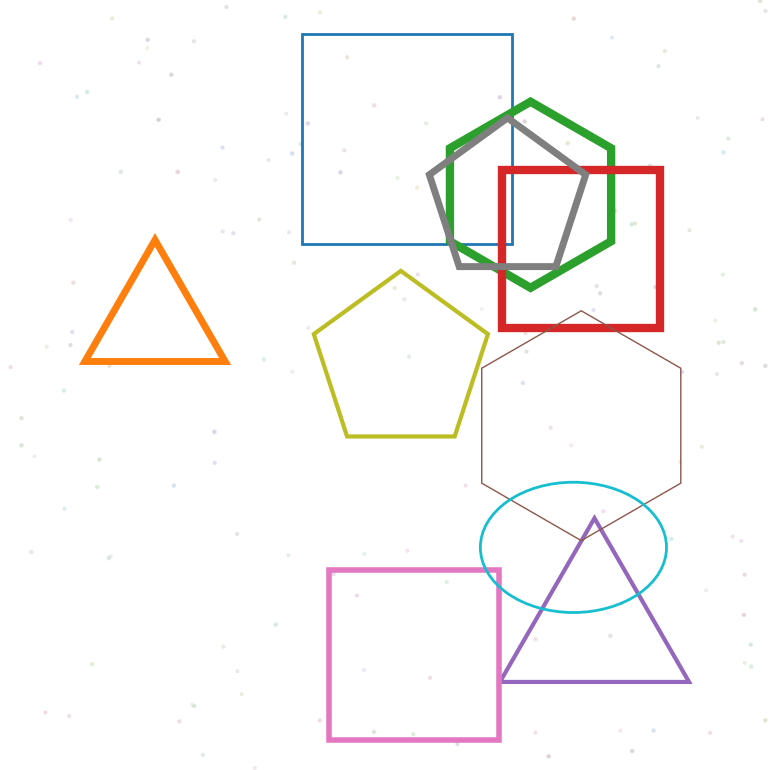[{"shape": "square", "thickness": 1, "radius": 0.68, "center": [0.529, 0.819]}, {"shape": "triangle", "thickness": 2.5, "radius": 0.53, "center": [0.201, 0.583]}, {"shape": "hexagon", "thickness": 3, "radius": 0.6, "center": [0.689, 0.747]}, {"shape": "square", "thickness": 3, "radius": 0.51, "center": [0.754, 0.677]}, {"shape": "triangle", "thickness": 1.5, "radius": 0.71, "center": [0.772, 0.185]}, {"shape": "hexagon", "thickness": 0.5, "radius": 0.75, "center": [0.755, 0.447]}, {"shape": "square", "thickness": 2, "radius": 0.55, "center": [0.538, 0.149]}, {"shape": "pentagon", "thickness": 2.5, "radius": 0.53, "center": [0.659, 0.74]}, {"shape": "pentagon", "thickness": 1.5, "radius": 0.59, "center": [0.521, 0.529]}, {"shape": "oval", "thickness": 1, "radius": 0.6, "center": [0.745, 0.289]}]